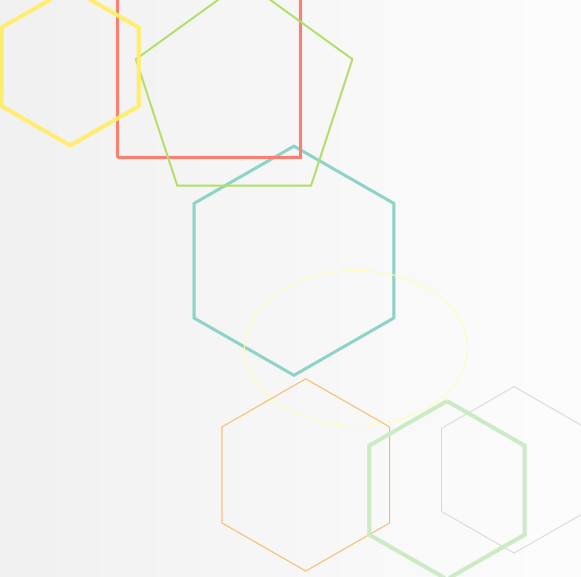[{"shape": "hexagon", "thickness": 1.5, "radius": 0.99, "center": [0.506, 0.548]}, {"shape": "oval", "thickness": 0.5, "radius": 0.96, "center": [0.613, 0.396]}, {"shape": "square", "thickness": 1.5, "radius": 0.79, "center": [0.359, 0.884]}, {"shape": "hexagon", "thickness": 0.5, "radius": 0.83, "center": [0.526, 0.177]}, {"shape": "pentagon", "thickness": 1, "radius": 0.98, "center": [0.42, 0.836]}, {"shape": "hexagon", "thickness": 0.5, "radius": 0.72, "center": [0.884, 0.186]}, {"shape": "hexagon", "thickness": 2, "radius": 0.77, "center": [0.769, 0.15]}, {"shape": "hexagon", "thickness": 2, "radius": 0.68, "center": [0.121, 0.883]}]